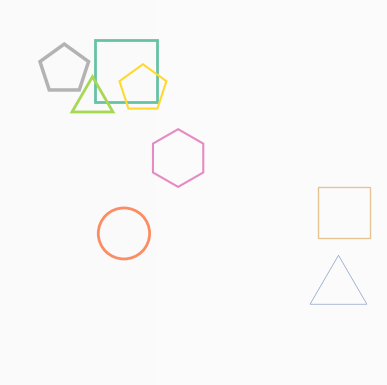[{"shape": "square", "thickness": 2, "radius": 0.4, "center": [0.325, 0.816]}, {"shape": "circle", "thickness": 2, "radius": 0.33, "center": [0.32, 0.394]}, {"shape": "triangle", "thickness": 0.5, "radius": 0.42, "center": [0.873, 0.252]}, {"shape": "hexagon", "thickness": 1.5, "radius": 0.37, "center": [0.46, 0.589]}, {"shape": "triangle", "thickness": 2, "radius": 0.31, "center": [0.239, 0.74]}, {"shape": "pentagon", "thickness": 1.5, "radius": 0.32, "center": [0.369, 0.769]}, {"shape": "square", "thickness": 1, "radius": 0.33, "center": [0.888, 0.449]}, {"shape": "pentagon", "thickness": 2.5, "radius": 0.33, "center": [0.166, 0.82]}]